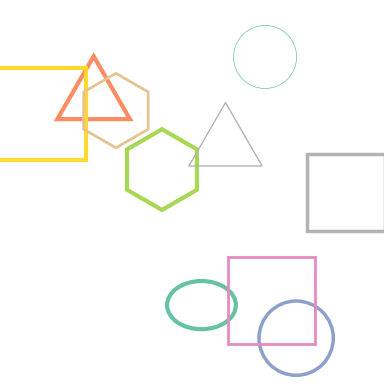[{"shape": "oval", "thickness": 3, "radius": 0.45, "center": [0.523, 0.207]}, {"shape": "circle", "thickness": 0.5, "radius": 0.41, "center": [0.689, 0.852]}, {"shape": "triangle", "thickness": 3, "radius": 0.54, "center": [0.243, 0.745]}, {"shape": "circle", "thickness": 2.5, "radius": 0.48, "center": [0.769, 0.122]}, {"shape": "square", "thickness": 2, "radius": 0.56, "center": [0.705, 0.22]}, {"shape": "hexagon", "thickness": 3, "radius": 0.52, "center": [0.421, 0.559]}, {"shape": "square", "thickness": 3, "radius": 0.6, "center": [0.104, 0.705]}, {"shape": "hexagon", "thickness": 2, "radius": 0.48, "center": [0.301, 0.713]}, {"shape": "triangle", "thickness": 1, "radius": 0.55, "center": [0.586, 0.624]}, {"shape": "square", "thickness": 2.5, "radius": 0.51, "center": [0.898, 0.5]}]